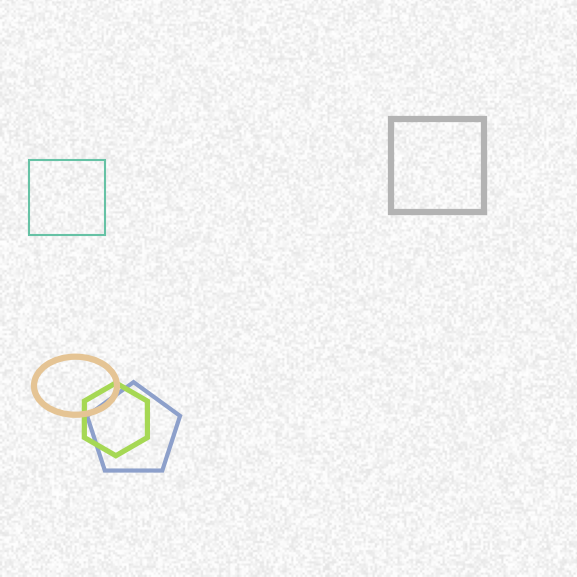[{"shape": "square", "thickness": 1, "radius": 0.33, "center": [0.116, 0.657]}, {"shape": "pentagon", "thickness": 2, "radius": 0.42, "center": [0.231, 0.253]}, {"shape": "hexagon", "thickness": 2.5, "radius": 0.32, "center": [0.201, 0.273]}, {"shape": "oval", "thickness": 3, "radius": 0.36, "center": [0.131, 0.331]}, {"shape": "square", "thickness": 3, "radius": 0.4, "center": [0.757, 0.712]}]